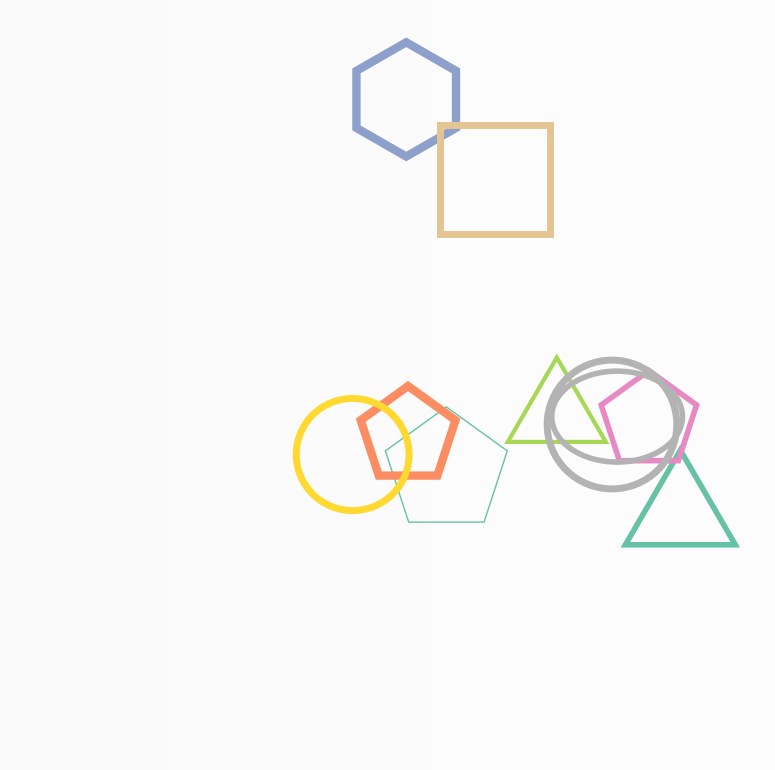[{"shape": "pentagon", "thickness": 0.5, "radius": 0.41, "center": [0.576, 0.389]}, {"shape": "triangle", "thickness": 2, "radius": 0.41, "center": [0.878, 0.333]}, {"shape": "pentagon", "thickness": 3, "radius": 0.32, "center": [0.527, 0.434]}, {"shape": "hexagon", "thickness": 3, "radius": 0.37, "center": [0.524, 0.871]}, {"shape": "pentagon", "thickness": 2, "radius": 0.32, "center": [0.837, 0.454]}, {"shape": "triangle", "thickness": 1.5, "radius": 0.37, "center": [0.718, 0.463]}, {"shape": "circle", "thickness": 2.5, "radius": 0.36, "center": [0.455, 0.41]}, {"shape": "square", "thickness": 2.5, "radius": 0.35, "center": [0.638, 0.767]}, {"shape": "oval", "thickness": 2, "radius": 0.42, "center": [0.796, 0.459]}, {"shape": "circle", "thickness": 2.5, "radius": 0.42, "center": [0.79, 0.449]}]